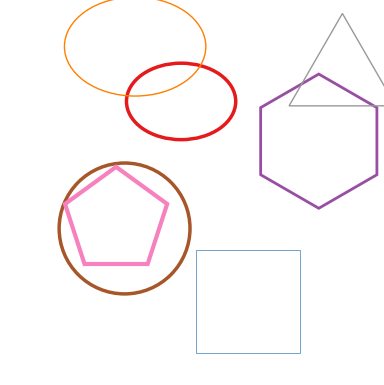[{"shape": "oval", "thickness": 2.5, "radius": 0.71, "center": [0.47, 0.737]}, {"shape": "square", "thickness": 0.5, "radius": 0.67, "center": [0.644, 0.216]}, {"shape": "hexagon", "thickness": 2, "radius": 0.87, "center": [0.828, 0.633]}, {"shape": "oval", "thickness": 1, "radius": 0.92, "center": [0.351, 0.879]}, {"shape": "circle", "thickness": 2.5, "radius": 0.85, "center": [0.324, 0.407]}, {"shape": "pentagon", "thickness": 3, "radius": 0.7, "center": [0.302, 0.427]}, {"shape": "triangle", "thickness": 1, "radius": 0.8, "center": [0.889, 0.805]}]